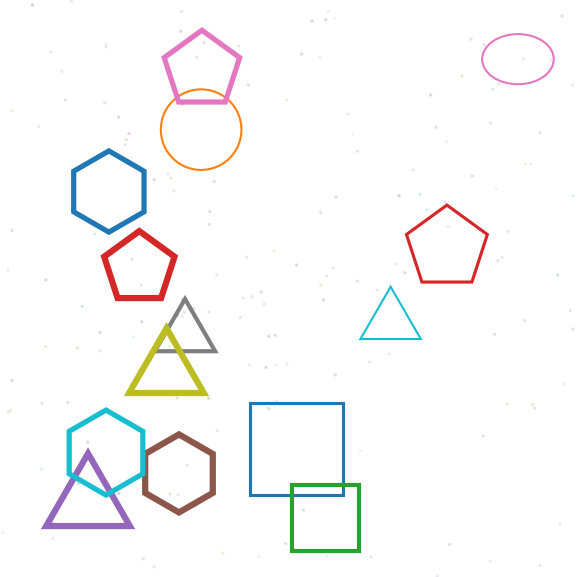[{"shape": "hexagon", "thickness": 2.5, "radius": 0.35, "center": [0.189, 0.667]}, {"shape": "square", "thickness": 1.5, "radius": 0.4, "center": [0.513, 0.222]}, {"shape": "circle", "thickness": 1, "radius": 0.35, "center": [0.348, 0.775]}, {"shape": "square", "thickness": 2, "radius": 0.29, "center": [0.563, 0.102]}, {"shape": "pentagon", "thickness": 1.5, "radius": 0.37, "center": [0.774, 0.57]}, {"shape": "pentagon", "thickness": 3, "radius": 0.32, "center": [0.241, 0.535]}, {"shape": "triangle", "thickness": 3, "radius": 0.42, "center": [0.152, 0.13]}, {"shape": "hexagon", "thickness": 3, "radius": 0.34, "center": [0.31, 0.179]}, {"shape": "pentagon", "thickness": 2.5, "radius": 0.34, "center": [0.35, 0.878]}, {"shape": "oval", "thickness": 1, "radius": 0.31, "center": [0.897, 0.897]}, {"shape": "triangle", "thickness": 2, "radius": 0.3, "center": [0.32, 0.421]}, {"shape": "triangle", "thickness": 3, "radius": 0.37, "center": [0.288, 0.356]}, {"shape": "hexagon", "thickness": 2.5, "radius": 0.37, "center": [0.184, 0.215]}, {"shape": "triangle", "thickness": 1, "radius": 0.3, "center": [0.676, 0.442]}]